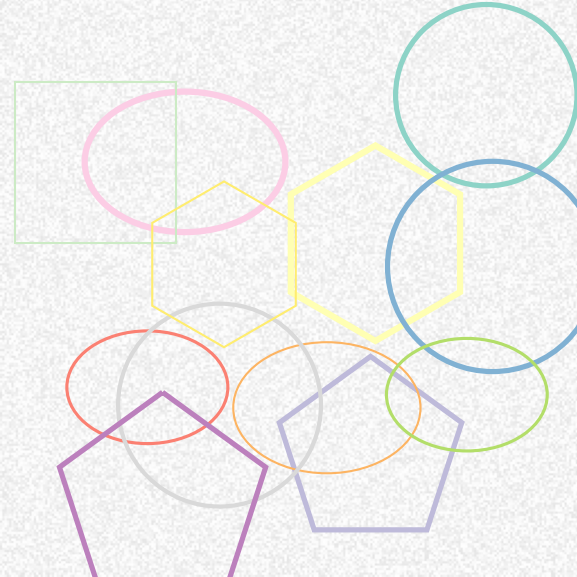[{"shape": "circle", "thickness": 2.5, "radius": 0.79, "center": [0.842, 0.834]}, {"shape": "hexagon", "thickness": 3, "radius": 0.85, "center": [0.65, 0.578]}, {"shape": "pentagon", "thickness": 2.5, "radius": 0.83, "center": [0.642, 0.216]}, {"shape": "oval", "thickness": 1.5, "radius": 0.7, "center": [0.255, 0.329]}, {"shape": "circle", "thickness": 2.5, "radius": 0.91, "center": [0.853, 0.538]}, {"shape": "oval", "thickness": 1, "radius": 0.81, "center": [0.566, 0.293]}, {"shape": "oval", "thickness": 1.5, "radius": 0.7, "center": [0.808, 0.316]}, {"shape": "oval", "thickness": 3, "radius": 0.87, "center": [0.32, 0.719]}, {"shape": "circle", "thickness": 2, "radius": 0.88, "center": [0.38, 0.298]}, {"shape": "pentagon", "thickness": 2.5, "radius": 0.94, "center": [0.281, 0.132]}, {"shape": "square", "thickness": 1, "radius": 0.7, "center": [0.165, 0.717]}, {"shape": "hexagon", "thickness": 1, "radius": 0.72, "center": [0.388, 0.541]}]